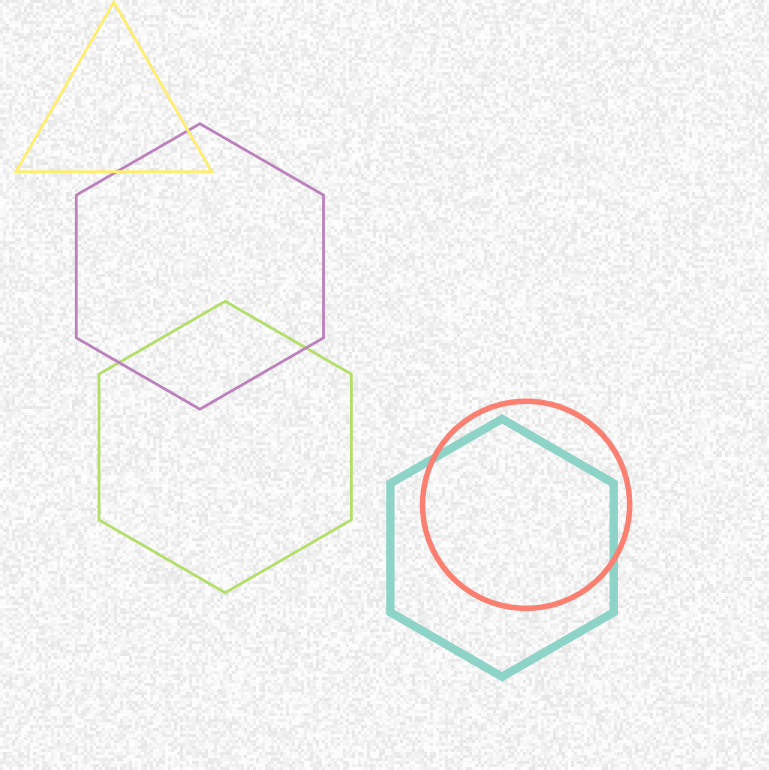[{"shape": "hexagon", "thickness": 3, "radius": 0.84, "center": [0.652, 0.289]}, {"shape": "circle", "thickness": 2, "radius": 0.67, "center": [0.683, 0.344]}, {"shape": "hexagon", "thickness": 1, "radius": 0.95, "center": [0.292, 0.419]}, {"shape": "hexagon", "thickness": 1, "radius": 0.93, "center": [0.26, 0.654]}, {"shape": "triangle", "thickness": 1, "radius": 0.73, "center": [0.148, 0.85]}]